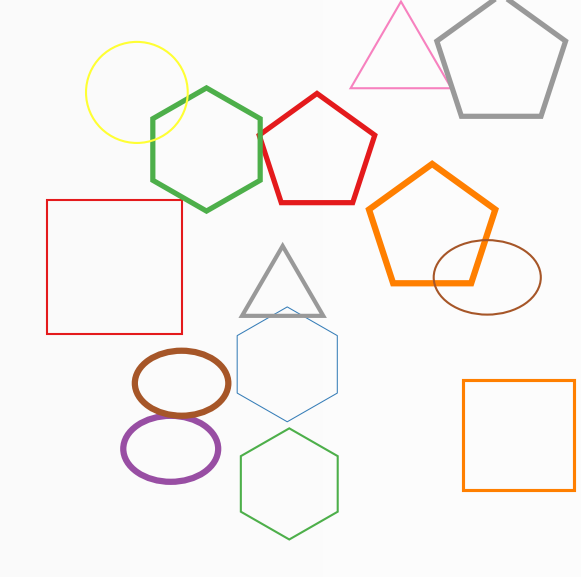[{"shape": "square", "thickness": 1, "radius": 0.58, "center": [0.197, 0.536]}, {"shape": "pentagon", "thickness": 2.5, "radius": 0.52, "center": [0.545, 0.733]}, {"shape": "hexagon", "thickness": 0.5, "radius": 0.5, "center": [0.494, 0.368]}, {"shape": "hexagon", "thickness": 1, "radius": 0.48, "center": [0.498, 0.161]}, {"shape": "hexagon", "thickness": 2.5, "radius": 0.53, "center": [0.355, 0.74]}, {"shape": "oval", "thickness": 3, "radius": 0.41, "center": [0.294, 0.222]}, {"shape": "pentagon", "thickness": 3, "radius": 0.57, "center": [0.743, 0.601]}, {"shape": "square", "thickness": 1.5, "radius": 0.48, "center": [0.892, 0.246]}, {"shape": "circle", "thickness": 1, "radius": 0.44, "center": [0.235, 0.839]}, {"shape": "oval", "thickness": 1, "radius": 0.46, "center": [0.838, 0.519]}, {"shape": "oval", "thickness": 3, "radius": 0.4, "center": [0.312, 0.336]}, {"shape": "triangle", "thickness": 1, "radius": 0.5, "center": [0.69, 0.896]}, {"shape": "triangle", "thickness": 2, "radius": 0.4, "center": [0.486, 0.493]}, {"shape": "pentagon", "thickness": 2.5, "radius": 0.58, "center": [0.862, 0.892]}]